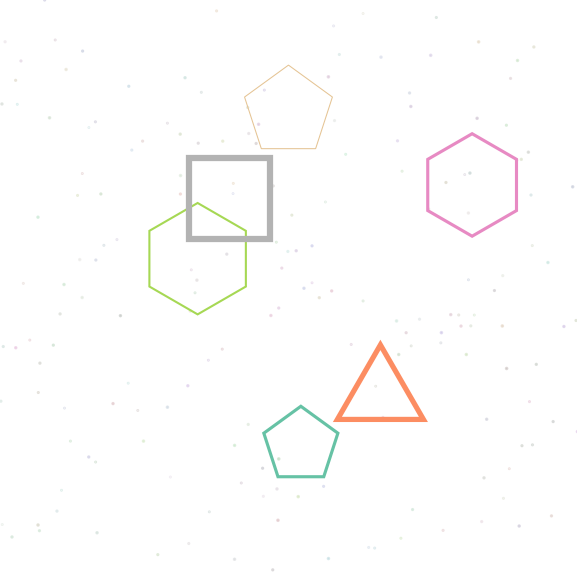[{"shape": "pentagon", "thickness": 1.5, "radius": 0.34, "center": [0.521, 0.228]}, {"shape": "triangle", "thickness": 2.5, "radius": 0.43, "center": [0.659, 0.316]}, {"shape": "hexagon", "thickness": 1.5, "radius": 0.44, "center": [0.818, 0.679]}, {"shape": "hexagon", "thickness": 1, "radius": 0.48, "center": [0.342, 0.551]}, {"shape": "pentagon", "thickness": 0.5, "radius": 0.4, "center": [0.5, 0.806]}, {"shape": "square", "thickness": 3, "radius": 0.35, "center": [0.397, 0.656]}]